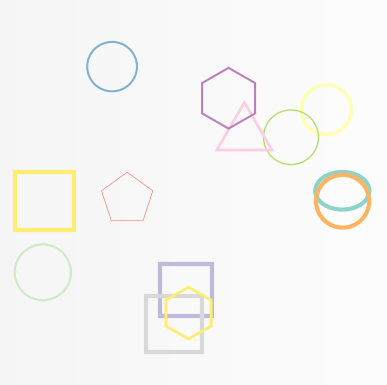[{"shape": "oval", "thickness": 3, "radius": 0.35, "center": [0.883, 0.504]}, {"shape": "circle", "thickness": 2.5, "radius": 0.32, "center": [0.842, 0.715]}, {"shape": "square", "thickness": 3, "radius": 0.34, "center": [0.479, 0.246]}, {"shape": "pentagon", "thickness": 0.5, "radius": 0.35, "center": [0.328, 0.483]}, {"shape": "circle", "thickness": 1.5, "radius": 0.32, "center": [0.289, 0.827]}, {"shape": "circle", "thickness": 3, "radius": 0.34, "center": [0.884, 0.477]}, {"shape": "circle", "thickness": 1, "radius": 0.35, "center": [0.751, 0.643]}, {"shape": "triangle", "thickness": 2, "radius": 0.41, "center": [0.631, 0.652]}, {"shape": "square", "thickness": 3, "radius": 0.36, "center": [0.449, 0.158]}, {"shape": "hexagon", "thickness": 1.5, "radius": 0.39, "center": [0.59, 0.745]}, {"shape": "circle", "thickness": 1.5, "radius": 0.36, "center": [0.111, 0.293]}, {"shape": "hexagon", "thickness": 2, "radius": 0.34, "center": [0.487, 0.187]}, {"shape": "square", "thickness": 3, "radius": 0.38, "center": [0.115, 0.477]}]